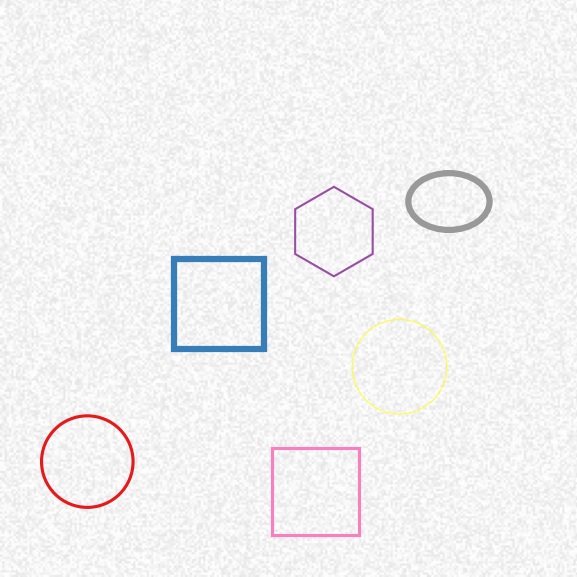[{"shape": "circle", "thickness": 1.5, "radius": 0.4, "center": [0.151, 0.2]}, {"shape": "square", "thickness": 3, "radius": 0.39, "center": [0.379, 0.473]}, {"shape": "hexagon", "thickness": 1, "radius": 0.39, "center": [0.578, 0.598]}, {"shape": "circle", "thickness": 0.5, "radius": 0.41, "center": [0.692, 0.364]}, {"shape": "square", "thickness": 1.5, "radius": 0.38, "center": [0.546, 0.147]}, {"shape": "oval", "thickness": 3, "radius": 0.35, "center": [0.777, 0.65]}]